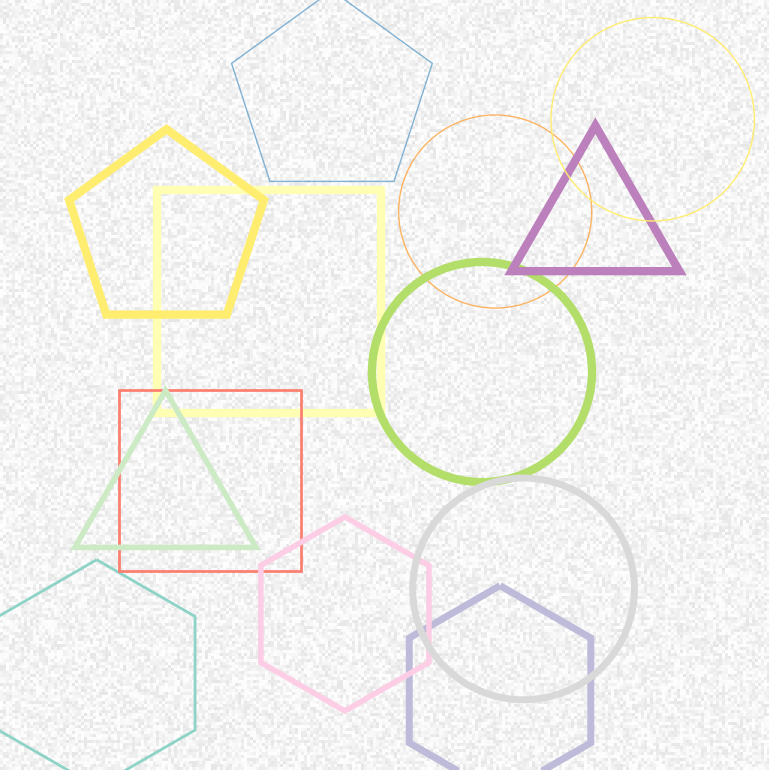[{"shape": "hexagon", "thickness": 1, "radius": 0.74, "center": [0.126, 0.126]}, {"shape": "square", "thickness": 3, "radius": 0.72, "center": [0.349, 0.608]}, {"shape": "hexagon", "thickness": 2.5, "radius": 0.68, "center": [0.649, 0.103]}, {"shape": "square", "thickness": 1, "radius": 0.59, "center": [0.273, 0.376]}, {"shape": "pentagon", "thickness": 0.5, "radius": 0.69, "center": [0.431, 0.875]}, {"shape": "circle", "thickness": 0.5, "radius": 0.63, "center": [0.643, 0.725]}, {"shape": "circle", "thickness": 3, "radius": 0.71, "center": [0.626, 0.517]}, {"shape": "hexagon", "thickness": 2, "radius": 0.63, "center": [0.448, 0.203]}, {"shape": "circle", "thickness": 2.5, "radius": 0.72, "center": [0.68, 0.235]}, {"shape": "triangle", "thickness": 3, "radius": 0.63, "center": [0.773, 0.711]}, {"shape": "triangle", "thickness": 2, "radius": 0.68, "center": [0.215, 0.357]}, {"shape": "circle", "thickness": 0.5, "radius": 0.66, "center": [0.848, 0.845]}, {"shape": "pentagon", "thickness": 3, "radius": 0.67, "center": [0.216, 0.699]}]